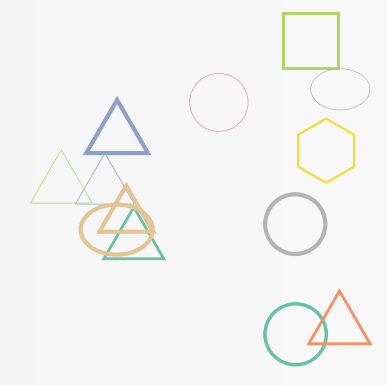[{"shape": "triangle", "thickness": 2, "radius": 0.45, "center": [0.345, 0.373]}, {"shape": "circle", "thickness": 2.5, "radius": 0.4, "center": [0.763, 0.132]}, {"shape": "triangle", "thickness": 2, "radius": 0.46, "center": [0.876, 0.153]}, {"shape": "triangle", "thickness": 3, "radius": 0.46, "center": [0.302, 0.648]}, {"shape": "triangle", "thickness": 0.5, "radius": 0.44, "center": [0.271, 0.514]}, {"shape": "circle", "thickness": 0.5, "radius": 0.38, "center": [0.565, 0.734]}, {"shape": "triangle", "thickness": 0.5, "radius": 0.46, "center": [0.158, 0.519]}, {"shape": "square", "thickness": 2, "radius": 0.36, "center": [0.801, 0.895]}, {"shape": "hexagon", "thickness": 1.5, "radius": 0.42, "center": [0.841, 0.609]}, {"shape": "oval", "thickness": 3, "radius": 0.47, "center": [0.301, 0.404]}, {"shape": "triangle", "thickness": 3, "radius": 0.4, "center": [0.326, 0.438]}, {"shape": "oval", "thickness": 0.5, "radius": 0.38, "center": [0.878, 0.768]}, {"shape": "circle", "thickness": 3, "radius": 0.39, "center": [0.762, 0.418]}]